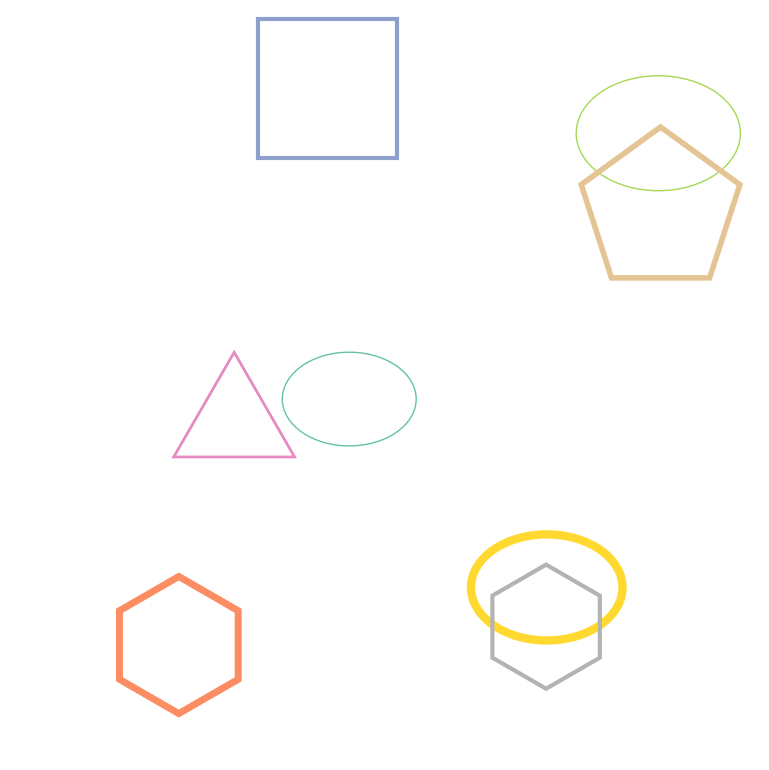[{"shape": "oval", "thickness": 0.5, "radius": 0.43, "center": [0.454, 0.482]}, {"shape": "hexagon", "thickness": 2.5, "radius": 0.45, "center": [0.232, 0.162]}, {"shape": "square", "thickness": 1.5, "radius": 0.45, "center": [0.426, 0.885]}, {"shape": "triangle", "thickness": 1, "radius": 0.45, "center": [0.304, 0.452]}, {"shape": "oval", "thickness": 0.5, "radius": 0.53, "center": [0.855, 0.827]}, {"shape": "oval", "thickness": 3, "radius": 0.49, "center": [0.71, 0.237]}, {"shape": "pentagon", "thickness": 2, "radius": 0.54, "center": [0.858, 0.727]}, {"shape": "hexagon", "thickness": 1.5, "radius": 0.4, "center": [0.709, 0.186]}]